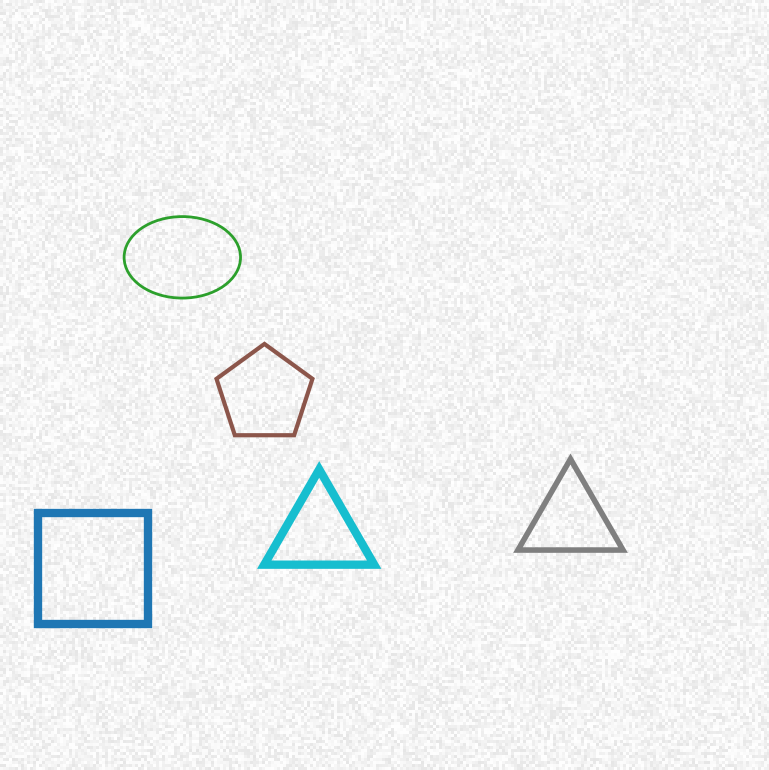[{"shape": "square", "thickness": 3, "radius": 0.36, "center": [0.121, 0.262]}, {"shape": "oval", "thickness": 1, "radius": 0.38, "center": [0.237, 0.666]}, {"shape": "pentagon", "thickness": 1.5, "radius": 0.33, "center": [0.343, 0.488]}, {"shape": "triangle", "thickness": 2, "radius": 0.39, "center": [0.741, 0.325]}, {"shape": "triangle", "thickness": 3, "radius": 0.41, "center": [0.415, 0.308]}]